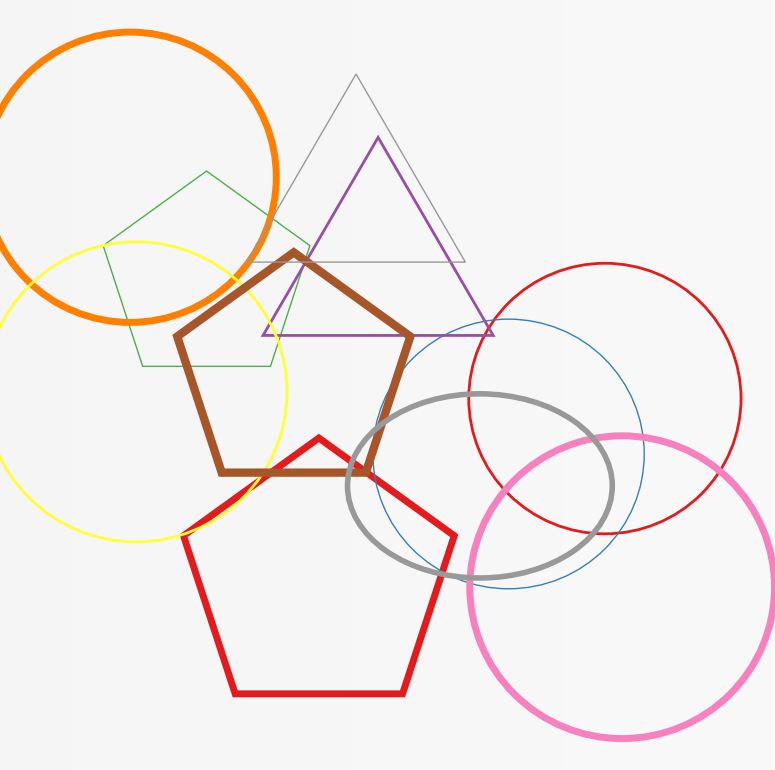[{"shape": "pentagon", "thickness": 2.5, "radius": 0.92, "center": [0.411, 0.247]}, {"shape": "circle", "thickness": 1, "radius": 0.88, "center": [0.78, 0.482]}, {"shape": "circle", "thickness": 0.5, "radius": 0.88, "center": [0.656, 0.41]}, {"shape": "pentagon", "thickness": 0.5, "radius": 0.7, "center": [0.267, 0.638]}, {"shape": "triangle", "thickness": 1, "radius": 0.86, "center": [0.488, 0.65]}, {"shape": "circle", "thickness": 2.5, "radius": 0.94, "center": [0.168, 0.77]}, {"shape": "circle", "thickness": 1, "radius": 0.97, "center": [0.176, 0.491]}, {"shape": "pentagon", "thickness": 3, "radius": 0.79, "center": [0.379, 0.514]}, {"shape": "circle", "thickness": 2.5, "radius": 0.98, "center": [0.803, 0.237]}, {"shape": "oval", "thickness": 2, "radius": 0.85, "center": [0.619, 0.369]}, {"shape": "triangle", "thickness": 0.5, "radius": 0.81, "center": [0.459, 0.741]}]